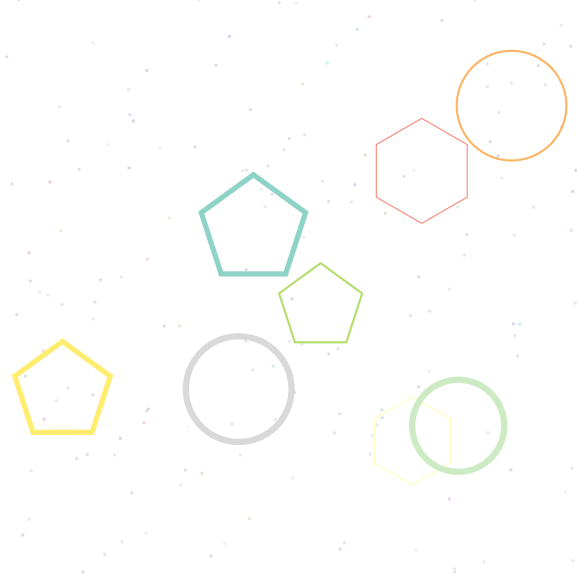[{"shape": "pentagon", "thickness": 2.5, "radius": 0.47, "center": [0.439, 0.602]}, {"shape": "hexagon", "thickness": 0.5, "radius": 0.38, "center": [0.714, 0.236]}, {"shape": "hexagon", "thickness": 0.5, "radius": 0.45, "center": [0.73, 0.703]}, {"shape": "circle", "thickness": 1, "radius": 0.47, "center": [0.886, 0.816]}, {"shape": "pentagon", "thickness": 1, "radius": 0.38, "center": [0.555, 0.468]}, {"shape": "circle", "thickness": 3, "radius": 0.46, "center": [0.413, 0.325]}, {"shape": "circle", "thickness": 3, "radius": 0.4, "center": [0.793, 0.262]}, {"shape": "pentagon", "thickness": 2.5, "radius": 0.44, "center": [0.108, 0.321]}]